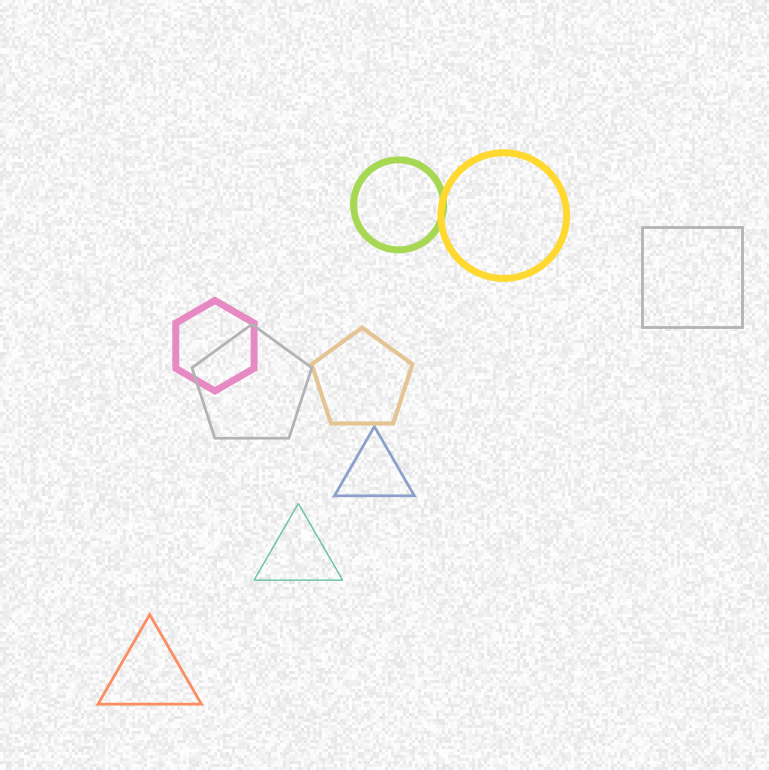[{"shape": "triangle", "thickness": 0.5, "radius": 0.33, "center": [0.387, 0.28]}, {"shape": "triangle", "thickness": 1, "radius": 0.39, "center": [0.194, 0.124]}, {"shape": "triangle", "thickness": 1, "radius": 0.3, "center": [0.486, 0.386]}, {"shape": "hexagon", "thickness": 2.5, "radius": 0.29, "center": [0.279, 0.551]}, {"shape": "circle", "thickness": 2.5, "radius": 0.29, "center": [0.518, 0.734]}, {"shape": "circle", "thickness": 2.5, "radius": 0.41, "center": [0.654, 0.72]}, {"shape": "pentagon", "thickness": 1.5, "radius": 0.34, "center": [0.47, 0.506]}, {"shape": "square", "thickness": 1, "radius": 0.33, "center": [0.898, 0.64]}, {"shape": "pentagon", "thickness": 1, "radius": 0.41, "center": [0.327, 0.497]}]